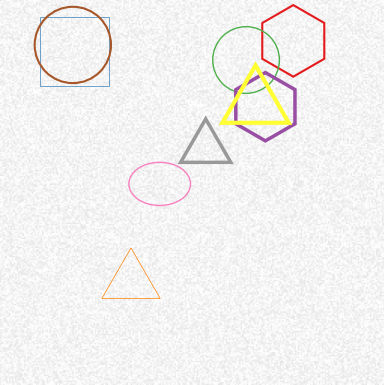[{"shape": "hexagon", "thickness": 1.5, "radius": 0.46, "center": [0.762, 0.894]}, {"shape": "square", "thickness": 0.5, "radius": 0.45, "center": [0.195, 0.867]}, {"shape": "circle", "thickness": 1, "radius": 0.43, "center": [0.639, 0.844]}, {"shape": "hexagon", "thickness": 2.5, "radius": 0.44, "center": [0.689, 0.723]}, {"shape": "triangle", "thickness": 0.5, "radius": 0.44, "center": [0.34, 0.268]}, {"shape": "triangle", "thickness": 3, "radius": 0.5, "center": [0.664, 0.731]}, {"shape": "circle", "thickness": 1.5, "radius": 0.5, "center": [0.189, 0.883]}, {"shape": "oval", "thickness": 1, "radius": 0.4, "center": [0.415, 0.522]}, {"shape": "triangle", "thickness": 2.5, "radius": 0.38, "center": [0.534, 0.616]}]